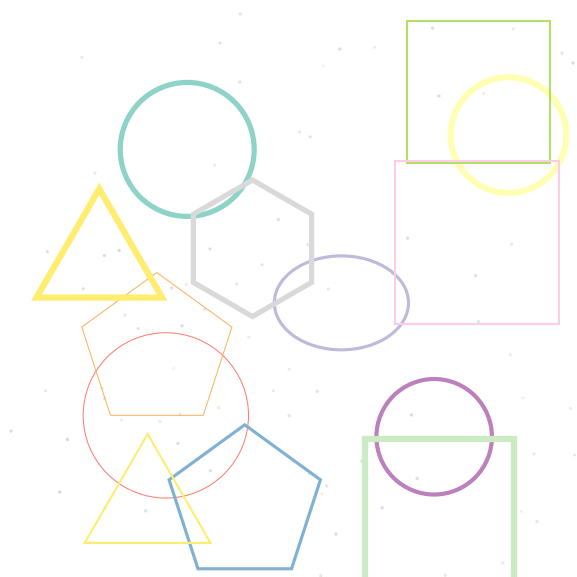[{"shape": "circle", "thickness": 2.5, "radius": 0.58, "center": [0.324, 0.74]}, {"shape": "circle", "thickness": 3, "radius": 0.5, "center": [0.88, 0.765]}, {"shape": "oval", "thickness": 1.5, "radius": 0.58, "center": [0.591, 0.475]}, {"shape": "circle", "thickness": 0.5, "radius": 0.72, "center": [0.287, 0.28]}, {"shape": "pentagon", "thickness": 1.5, "radius": 0.69, "center": [0.424, 0.126]}, {"shape": "pentagon", "thickness": 0.5, "radius": 0.68, "center": [0.272, 0.391]}, {"shape": "square", "thickness": 1, "radius": 0.62, "center": [0.829, 0.839]}, {"shape": "square", "thickness": 1, "radius": 0.71, "center": [0.826, 0.579]}, {"shape": "hexagon", "thickness": 2.5, "radius": 0.59, "center": [0.437, 0.569]}, {"shape": "circle", "thickness": 2, "radius": 0.5, "center": [0.752, 0.243]}, {"shape": "square", "thickness": 3, "radius": 0.64, "center": [0.761, 0.11]}, {"shape": "triangle", "thickness": 3, "radius": 0.63, "center": [0.172, 0.547]}, {"shape": "triangle", "thickness": 1, "radius": 0.63, "center": [0.256, 0.122]}]